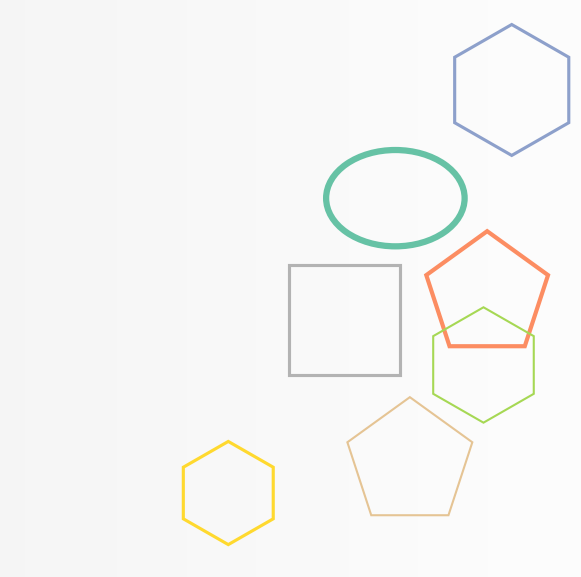[{"shape": "oval", "thickness": 3, "radius": 0.6, "center": [0.68, 0.656]}, {"shape": "pentagon", "thickness": 2, "radius": 0.55, "center": [0.838, 0.489]}, {"shape": "hexagon", "thickness": 1.5, "radius": 0.57, "center": [0.88, 0.843]}, {"shape": "hexagon", "thickness": 1, "radius": 0.5, "center": [0.832, 0.367]}, {"shape": "hexagon", "thickness": 1.5, "radius": 0.45, "center": [0.393, 0.145]}, {"shape": "pentagon", "thickness": 1, "radius": 0.57, "center": [0.705, 0.198]}, {"shape": "square", "thickness": 1.5, "radius": 0.48, "center": [0.593, 0.445]}]